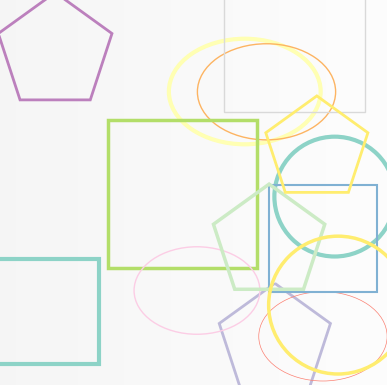[{"shape": "circle", "thickness": 3, "radius": 0.78, "center": [0.864, 0.489]}, {"shape": "square", "thickness": 3, "radius": 0.68, "center": [0.119, 0.19]}, {"shape": "oval", "thickness": 3, "radius": 0.98, "center": [0.632, 0.762]}, {"shape": "pentagon", "thickness": 2, "radius": 0.75, "center": [0.709, 0.113]}, {"shape": "oval", "thickness": 0.5, "radius": 0.83, "center": [0.833, 0.126]}, {"shape": "square", "thickness": 1.5, "radius": 0.69, "center": [0.834, 0.38]}, {"shape": "oval", "thickness": 1, "radius": 0.89, "center": [0.688, 0.762]}, {"shape": "square", "thickness": 2.5, "radius": 0.96, "center": [0.471, 0.496]}, {"shape": "oval", "thickness": 1, "radius": 0.81, "center": [0.508, 0.245]}, {"shape": "square", "thickness": 1, "radius": 0.91, "center": [0.76, 0.892]}, {"shape": "pentagon", "thickness": 2, "radius": 0.77, "center": [0.142, 0.865]}, {"shape": "pentagon", "thickness": 2.5, "radius": 0.76, "center": [0.694, 0.371]}, {"shape": "pentagon", "thickness": 2, "radius": 0.69, "center": [0.818, 0.612]}, {"shape": "circle", "thickness": 2.5, "radius": 0.9, "center": [0.872, 0.208]}]